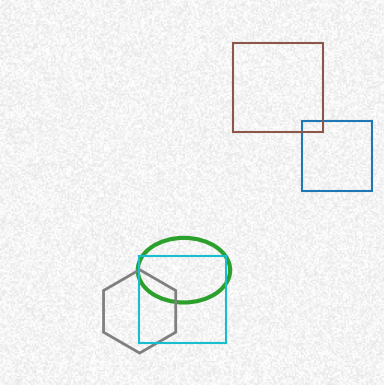[{"shape": "square", "thickness": 1.5, "radius": 0.45, "center": [0.876, 0.595]}, {"shape": "oval", "thickness": 3, "radius": 0.6, "center": [0.478, 0.298]}, {"shape": "square", "thickness": 1.5, "radius": 0.58, "center": [0.722, 0.773]}, {"shape": "hexagon", "thickness": 2, "radius": 0.54, "center": [0.363, 0.191]}, {"shape": "square", "thickness": 1.5, "radius": 0.57, "center": [0.473, 0.223]}]